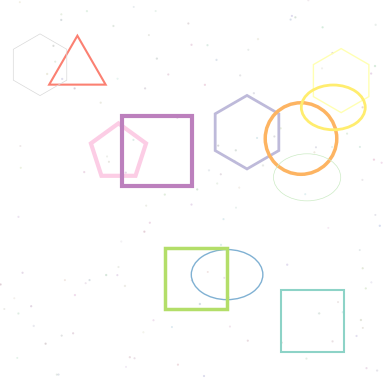[{"shape": "square", "thickness": 1.5, "radius": 0.41, "center": [0.811, 0.166]}, {"shape": "hexagon", "thickness": 1, "radius": 0.42, "center": [0.886, 0.791]}, {"shape": "hexagon", "thickness": 2, "radius": 0.48, "center": [0.642, 0.657]}, {"shape": "triangle", "thickness": 1.5, "radius": 0.42, "center": [0.201, 0.823]}, {"shape": "oval", "thickness": 1, "radius": 0.46, "center": [0.59, 0.287]}, {"shape": "circle", "thickness": 2.5, "radius": 0.46, "center": [0.782, 0.64]}, {"shape": "square", "thickness": 2.5, "radius": 0.4, "center": [0.509, 0.277]}, {"shape": "pentagon", "thickness": 3, "radius": 0.38, "center": [0.308, 0.604]}, {"shape": "hexagon", "thickness": 0.5, "radius": 0.4, "center": [0.104, 0.832]}, {"shape": "square", "thickness": 3, "radius": 0.45, "center": [0.409, 0.608]}, {"shape": "oval", "thickness": 0.5, "radius": 0.44, "center": [0.798, 0.539]}, {"shape": "oval", "thickness": 2, "radius": 0.42, "center": [0.866, 0.721]}]